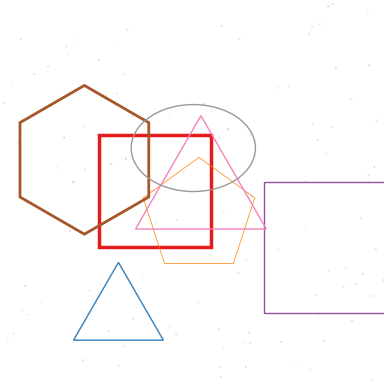[{"shape": "square", "thickness": 2.5, "radius": 0.73, "center": [0.403, 0.503]}, {"shape": "triangle", "thickness": 1, "radius": 0.67, "center": [0.308, 0.184]}, {"shape": "square", "thickness": 1, "radius": 0.85, "center": [0.855, 0.357]}, {"shape": "pentagon", "thickness": 0.5, "radius": 0.76, "center": [0.517, 0.439]}, {"shape": "hexagon", "thickness": 2, "radius": 0.97, "center": [0.219, 0.585]}, {"shape": "triangle", "thickness": 1, "radius": 0.98, "center": [0.522, 0.503]}, {"shape": "oval", "thickness": 1, "radius": 0.81, "center": [0.502, 0.615]}]